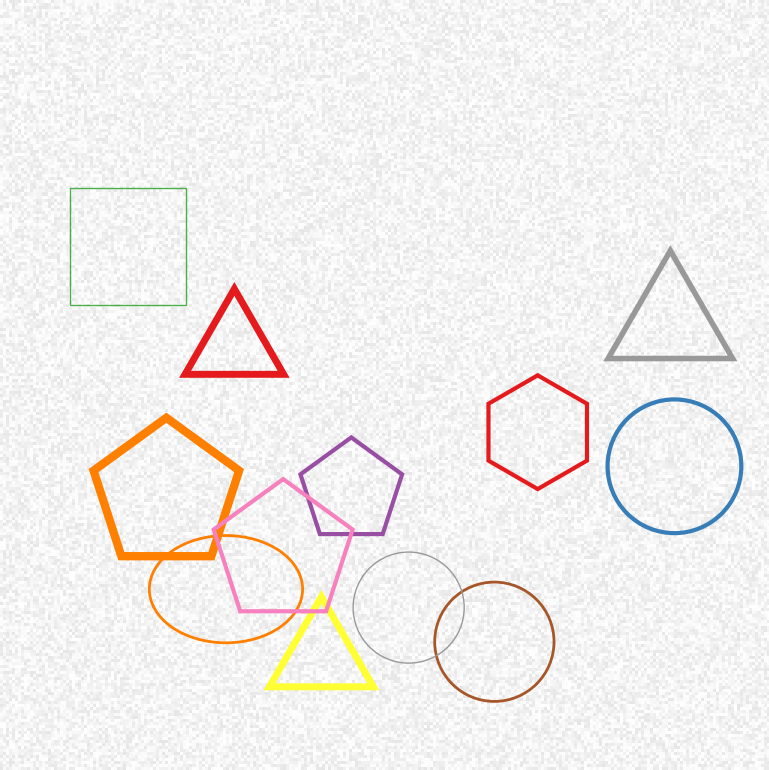[{"shape": "hexagon", "thickness": 1.5, "radius": 0.37, "center": [0.698, 0.439]}, {"shape": "triangle", "thickness": 2.5, "radius": 0.37, "center": [0.304, 0.551]}, {"shape": "circle", "thickness": 1.5, "radius": 0.43, "center": [0.876, 0.394]}, {"shape": "square", "thickness": 0.5, "radius": 0.38, "center": [0.166, 0.679]}, {"shape": "pentagon", "thickness": 1.5, "radius": 0.35, "center": [0.456, 0.363]}, {"shape": "pentagon", "thickness": 3, "radius": 0.5, "center": [0.216, 0.358]}, {"shape": "oval", "thickness": 1, "radius": 0.5, "center": [0.293, 0.235]}, {"shape": "triangle", "thickness": 2.5, "radius": 0.39, "center": [0.417, 0.147]}, {"shape": "circle", "thickness": 1, "radius": 0.39, "center": [0.642, 0.167]}, {"shape": "pentagon", "thickness": 1.5, "radius": 0.47, "center": [0.368, 0.283]}, {"shape": "triangle", "thickness": 2, "radius": 0.47, "center": [0.871, 0.581]}, {"shape": "circle", "thickness": 0.5, "radius": 0.36, "center": [0.531, 0.211]}]